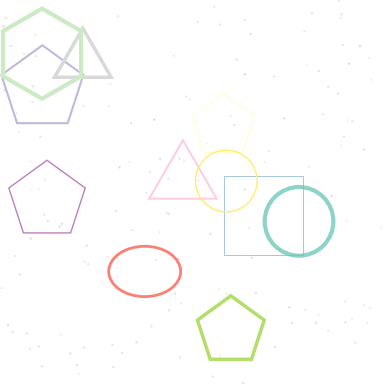[{"shape": "circle", "thickness": 3, "radius": 0.45, "center": [0.777, 0.425]}, {"shape": "pentagon", "thickness": 0.5, "radius": 0.42, "center": [0.581, 0.672]}, {"shape": "pentagon", "thickness": 1.5, "radius": 0.56, "center": [0.11, 0.771]}, {"shape": "oval", "thickness": 2, "radius": 0.47, "center": [0.376, 0.295]}, {"shape": "square", "thickness": 0.5, "radius": 0.51, "center": [0.685, 0.441]}, {"shape": "pentagon", "thickness": 2.5, "radius": 0.46, "center": [0.6, 0.14]}, {"shape": "triangle", "thickness": 1.5, "radius": 0.51, "center": [0.475, 0.534]}, {"shape": "triangle", "thickness": 2.5, "radius": 0.42, "center": [0.215, 0.842]}, {"shape": "pentagon", "thickness": 1, "radius": 0.52, "center": [0.122, 0.479]}, {"shape": "hexagon", "thickness": 3, "radius": 0.59, "center": [0.109, 0.861]}, {"shape": "circle", "thickness": 1, "radius": 0.4, "center": [0.588, 0.53]}]